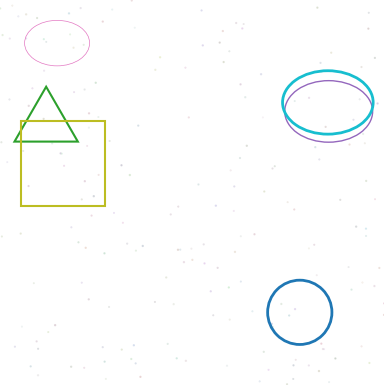[{"shape": "circle", "thickness": 2, "radius": 0.42, "center": [0.779, 0.189]}, {"shape": "triangle", "thickness": 1.5, "radius": 0.47, "center": [0.12, 0.68]}, {"shape": "oval", "thickness": 1, "radius": 0.57, "center": [0.854, 0.711]}, {"shape": "oval", "thickness": 0.5, "radius": 0.42, "center": [0.148, 0.888]}, {"shape": "square", "thickness": 1.5, "radius": 0.55, "center": [0.164, 0.575]}, {"shape": "oval", "thickness": 2, "radius": 0.59, "center": [0.852, 0.734]}]